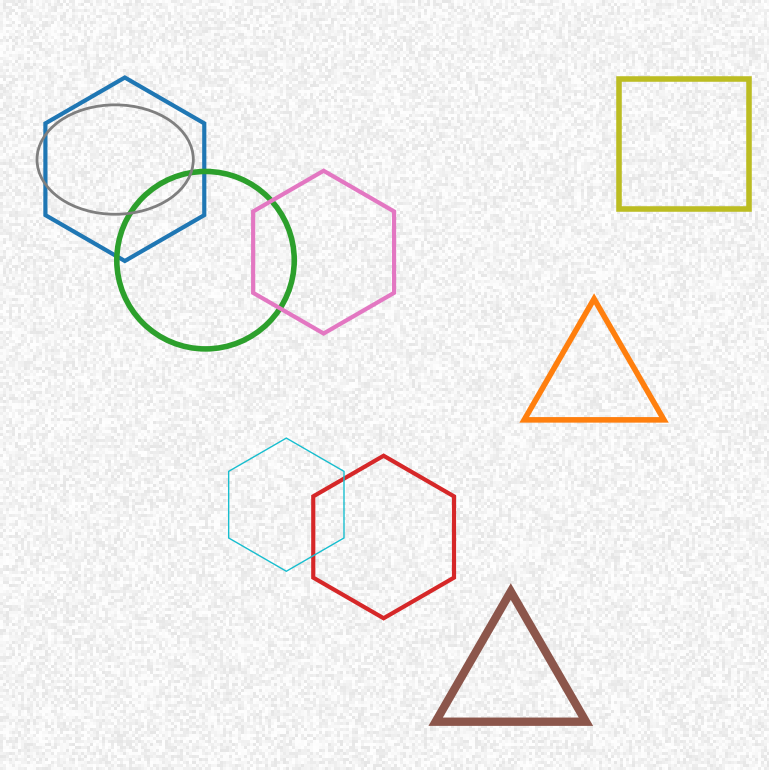[{"shape": "hexagon", "thickness": 1.5, "radius": 0.6, "center": [0.162, 0.78]}, {"shape": "triangle", "thickness": 2, "radius": 0.52, "center": [0.772, 0.507]}, {"shape": "circle", "thickness": 2, "radius": 0.58, "center": [0.267, 0.662]}, {"shape": "hexagon", "thickness": 1.5, "radius": 0.53, "center": [0.498, 0.303]}, {"shape": "triangle", "thickness": 3, "radius": 0.56, "center": [0.663, 0.119]}, {"shape": "hexagon", "thickness": 1.5, "radius": 0.53, "center": [0.42, 0.673]}, {"shape": "oval", "thickness": 1, "radius": 0.51, "center": [0.15, 0.793]}, {"shape": "square", "thickness": 2, "radius": 0.42, "center": [0.888, 0.813]}, {"shape": "hexagon", "thickness": 0.5, "radius": 0.43, "center": [0.372, 0.345]}]